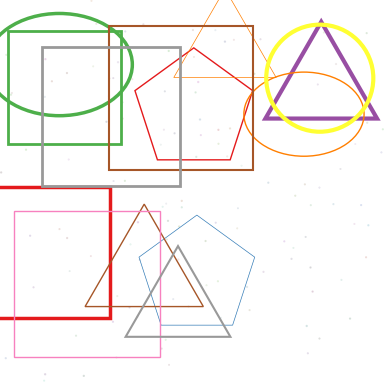[{"shape": "pentagon", "thickness": 1, "radius": 0.8, "center": [0.503, 0.715]}, {"shape": "square", "thickness": 2.5, "radius": 0.85, "center": [0.116, 0.344]}, {"shape": "pentagon", "thickness": 0.5, "radius": 0.79, "center": [0.511, 0.283]}, {"shape": "square", "thickness": 2, "radius": 0.74, "center": [0.168, 0.773]}, {"shape": "oval", "thickness": 2.5, "radius": 0.95, "center": [0.154, 0.832]}, {"shape": "triangle", "thickness": 3, "radius": 0.84, "center": [0.834, 0.776]}, {"shape": "triangle", "thickness": 0.5, "radius": 0.77, "center": [0.584, 0.875]}, {"shape": "oval", "thickness": 1, "radius": 0.78, "center": [0.79, 0.703]}, {"shape": "circle", "thickness": 3, "radius": 0.7, "center": [0.831, 0.797]}, {"shape": "square", "thickness": 1.5, "radius": 0.93, "center": [0.471, 0.745]}, {"shape": "triangle", "thickness": 1, "radius": 0.89, "center": [0.375, 0.292]}, {"shape": "square", "thickness": 1, "radius": 0.94, "center": [0.225, 0.262]}, {"shape": "triangle", "thickness": 1.5, "radius": 0.79, "center": [0.462, 0.204]}, {"shape": "square", "thickness": 2, "radius": 0.9, "center": [0.288, 0.698]}]